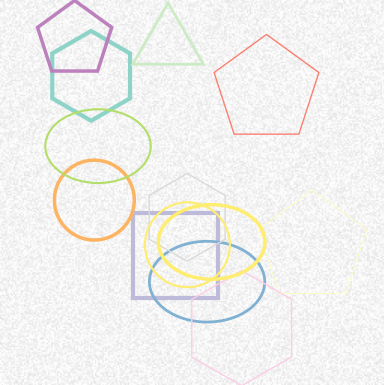[{"shape": "hexagon", "thickness": 3, "radius": 0.58, "center": [0.237, 0.803]}, {"shape": "pentagon", "thickness": 0.5, "radius": 0.74, "center": [0.812, 0.358]}, {"shape": "square", "thickness": 3, "radius": 0.55, "center": [0.456, 0.336]}, {"shape": "pentagon", "thickness": 1, "radius": 0.72, "center": [0.692, 0.767]}, {"shape": "oval", "thickness": 2, "radius": 0.75, "center": [0.538, 0.268]}, {"shape": "circle", "thickness": 2.5, "radius": 0.52, "center": [0.245, 0.48]}, {"shape": "oval", "thickness": 1.5, "radius": 0.68, "center": [0.255, 0.62]}, {"shape": "hexagon", "thickness": 1, "radius": 0.75, "center": [0.628, 0.148]}, {"shape": "hexagon", "thickness": 1, "radius": 0.57, "center": [0.486, 0.435]}, {"shape": "pentagon", "thickness": 2.5, "radius": 0.51, "center": [0.194, 0.897]}, {"shape": "triangle", "thickness": 2, "radius": 0.53, "center": [0.437, 0.886]}, {"shape": "oval", "thickness": 2.5, "radius": 0.69, "center": [0.55, 0.372]}, {"shape": "circle", "thickness": 1.5, "radius": 0.55, "center": [0.487, 0.364]}]